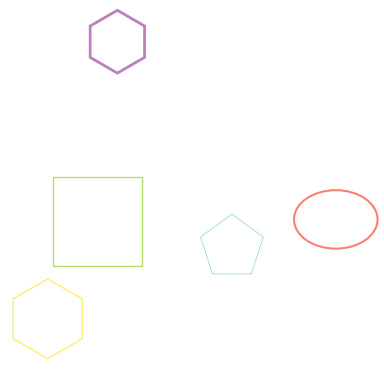[{"shape": "pentagon", "thickness": 0.5, "radius": 0.43, "center": [0.602, 0.358]}, {"shape": "oval", "thickness": 1.5, "radius": 0.54, "center": [0.872, 0.43]}, {"shape": "square", "thickness": 1, "radius": 0.58, "center": [0.254, 0.425]}, {"shape": "hexagon", "thickness": 2, "radius": 0.41, "center": [0.305, 0.892]}, {"shape": "hexagon", "thickness": 1, "radius": 0.52, "center": [0.124, 0.172]}]